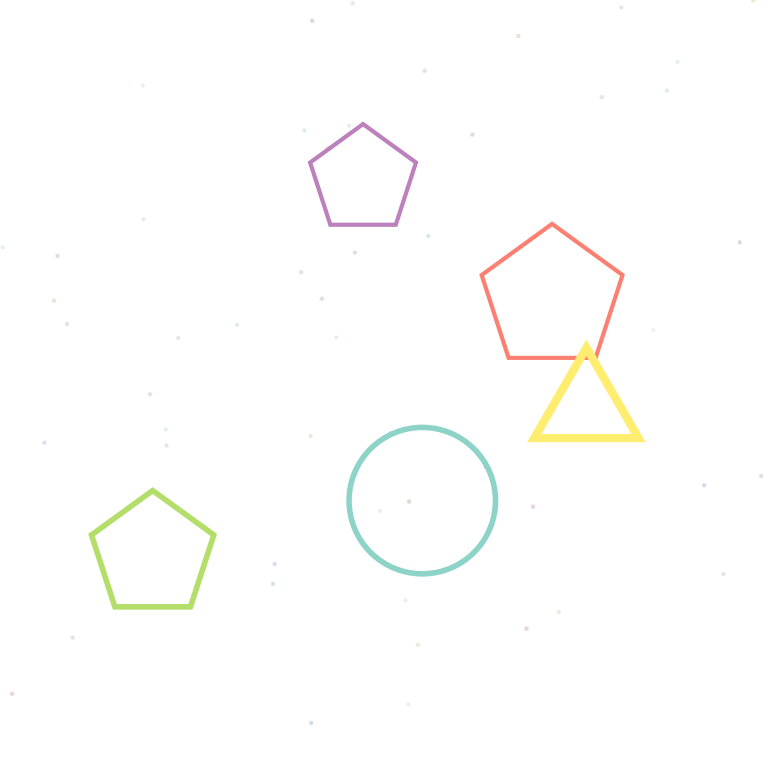[{"shape": "circle", "thickness": 2, "radius": 0.48, "center": [0.548, 0.35]}, {"shape": "pentagon", "thickness": 1.5, "radius": 0.48, "center": [0.717, 0.613]}, {"shape": "pentagon", "thickness": 2, "radius": 0.42, "center": [0.198, 0.279]}, {"shape": "pentagon", "thickness": 1.5, "radius": 0.36, "center": [0.471, 0.767]}, {"shape": "triangle", "thickness": 3, "radius": 0.39, "center": [0.762, 0.47]}]